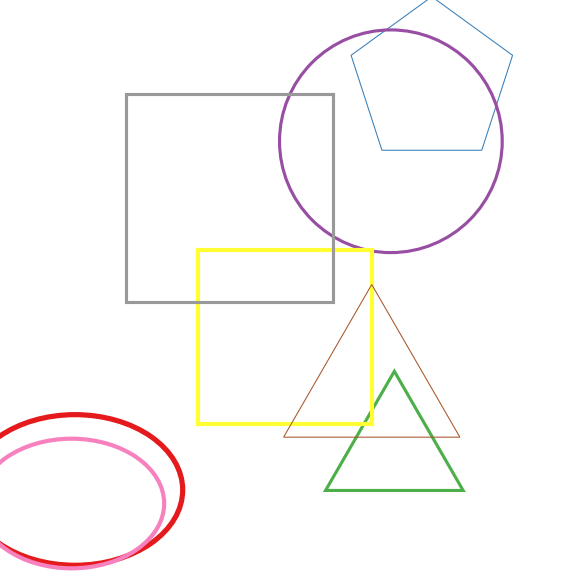[{"shape": "oval", "thickness": 2.5, "radius": 0.93, "center": [0.13, 0.151]}, {"shape": "pentagon", "thickness": 0.5, "radius": 0.74, "center": [0.748, 0.858]}, {"shape": "triangle", "thickness": 1.5, "radius": 0.69, "center": [0.683, 0.219]}, {"shape": "circle", "thickness": 1.5, "radius": 0.96, "center": [0.677, 0.755]}, {"shape": "square", "thickness": 2, "radius": 0.75, "center": [0.493, 0.416]}, {"shape": "triangle", "thickness": 0.5, "radius": 0.88, "center": [0.644, 0.33]}, {"shape": "oval", "thickness": 2, "radius": 0.8, "center": [0.124, 0.127]}, {"shape": "square", "thickness": 1.5, "radius": 0.9, "center": [0.397, 0.656]}]